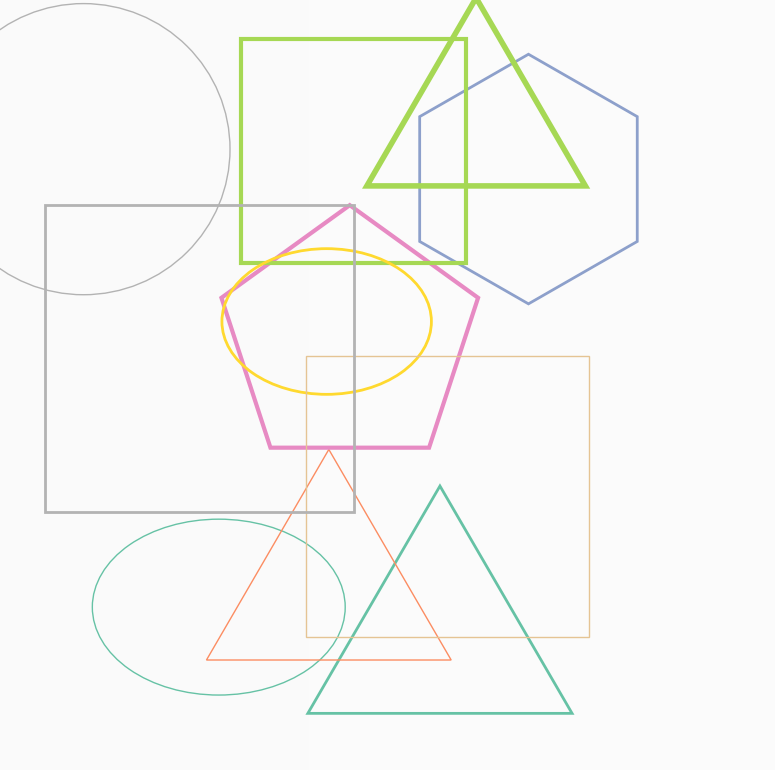[{"shape": "oval", "thickness": 0.5, "radius": 0.82, "center": [0.282, 0.212]}, {"shape": "triangle", "thickness": 1, "radius": 0.98, "center": [0.568, 0.172]}, {"shape": "triangle", "thickness": 0.5, "radius": 0.91, "center": [0.424, 0.234]}, {"shape": "hexagon", "thickness": 1, "radius": 0.81, "center": [0.682, 0.767]}, {"shape": "pentagon", "thickness": 1.5, "radius": 0.87, "center": [0.451, 0.559]}, {"shape": "triangle", "thickness": 2, "radius": 0.81, "center": [0.614, 0.84]}, {"shape": "square", "thickness": 1.5, "radius": 0.73, "center": [0.457, 0.804]}, {"shape": "oval", "thickness": 1, "radius": 0.68, "center": [0.421, 0.582]}, {"shape": "square", "thickness": 0.5, "radius": 0.91, "center": [0.578, 0.355]}, {"shape": "square", "thickness": 1, "radius": 1.0, "center": [0.258, 0.535]}, {"shape": "circle", "thickness": 0.5, "radius": 0.95, "center": [0.108, 0.806]}]